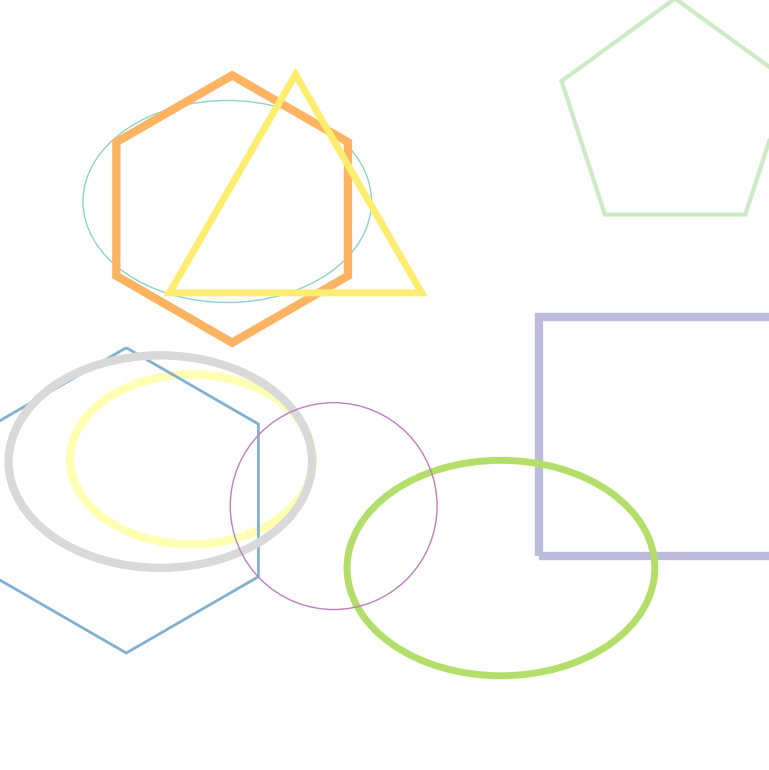[{"shape": "oval", "thickness": 0.5, "radius": 0.94, "center": [0.295, 0.738]}, {"shape": "oval", "thickness": 3, "radius": 0.79, "center": [0.249, 0.403]}, {"shape": "square", "thickness": 3, "radius": 0.78, "center": [0.855, 0.433]}, {"shape": "hexagon", "thickness": 1, "radius": 0.99, "center": [0.164, 0.35]}, {"shape": "hexagon", "thickness": 3, "radius": 0.87, "center": [0.302, 0.729]}, {"shape": "oval", "thickness": 2.5, "radius": 1.0, "center": [0.651, 0.262]}, {"shape": "oval", "thickness": 3, "radius": 0.99, "center": [0.208, 0.4]}, {"shape": "circle", "thickness": 0.5, "radius": 0.67, "center": [0.433, 0.343]}, {"shape": "pentagon", "thickness": 1.5, "radius": 0.78, "center": [0.877, 0.847]}, {"shape": "triangle", "thickness": 2.5, "radius": 0.95, "center": [0.384, 0.714]}]